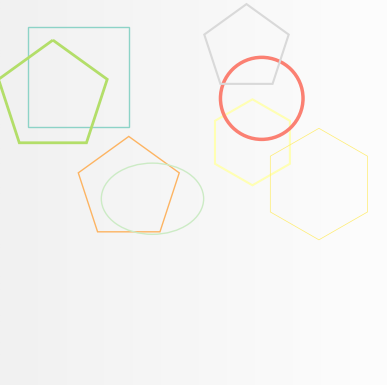[{"shape": "square", "thickness": 1, "radius": 0.65, "center": [0.204, 0.8]}, {"shape": "hexagon", "thickness": 1.5, "radius": 0.56, "center": [0.651, 0.63]}, {"shape": "circle", "thickness": 2.5, "radius": 0.53, "center": [0.675, 0.744]}, {"shape": "pentagon", "thickness": 1, "radius": 0.68, "center": [0.332, 0.509]}, {"shape": "pentagon", "thickness": 2, "radius": 0.74, "center": [0.136, 0.748]}, {"shape": "pentagon", "thickness": 1.5, "radius": 0.57, "center": [0.636, 0.875]}, {"shape": "oval", "thickness": 1, "radius": 0.66, "center": [0.393, 0.484]}, {"shape": "hexagon", "thickness": 0.5, "radius": 0.72, "center": [0.823, 0.522]}]